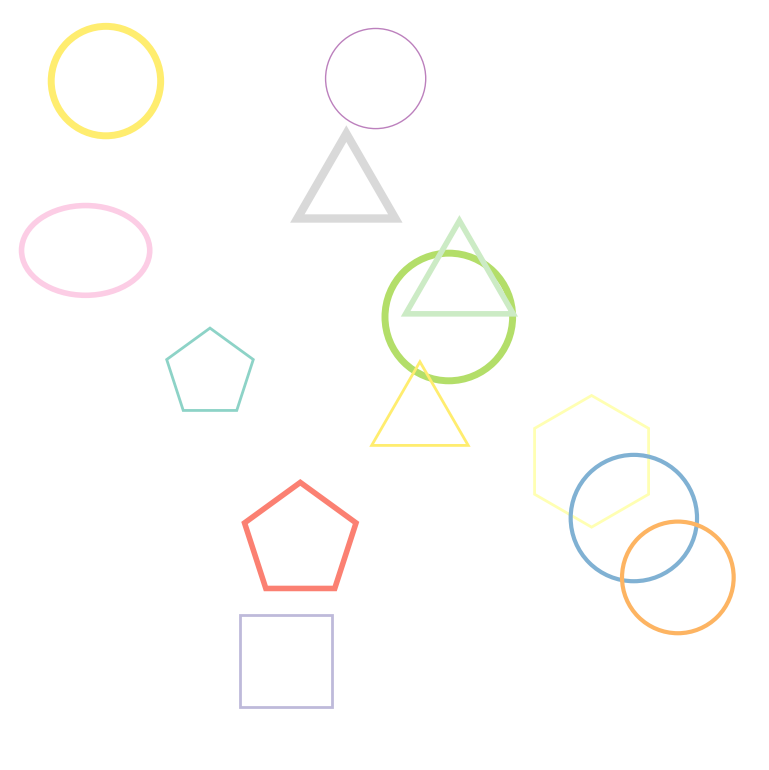[{"shape": "pentagon", "thickness": 1, "radius": 0.3, "center": [0.273, 0.515]}, {"shape": "hexagon", "thickness": 1, "radius": 0.43, "center": [0.768, 0.401]}, {"shape": "square", "thickness": 1, "radius": 0.3, "center": [0.371, 0.142]}, {"shape": "pentagon", "thickness": 2, "radius": 0.38, "center": [0.39, 0.297]}, {"shape": "circle", "thickness": 1.5, "radius": 0.41, "center": [0.823, 0.327]}, {"shape": "circle", "thickness": 1.5, "radius": 0.36, "center": [0.88, 0.25]}, {"shape": "circle", "thickness": 2.5, "radius": 0.41, "center": [0.583, 0.588]}, {"shape": "oval", "thickness": 2, "radius": 0.42, "center": [0.111, 0.675]}, {"shape": "triangle", "thickness": 3, "radius": 0.37, "center": [0.45, 0.753]}, {"shape": "circle", "thickness": 0.5, "radius": 0.33, "center": [0.488, 0.898]}, {"shape": "triangle", "thickness": 2, "radius": 0.4, "center": [0.597, 0.633]}, {"shape": "circle", "thickness": 2.5, "radius": 0.36, "center": [0.138, 0.895]}, {"shape": "triangle", "thickness": 1, "radius": 0.36, "center": [0.545, 0.458]}]